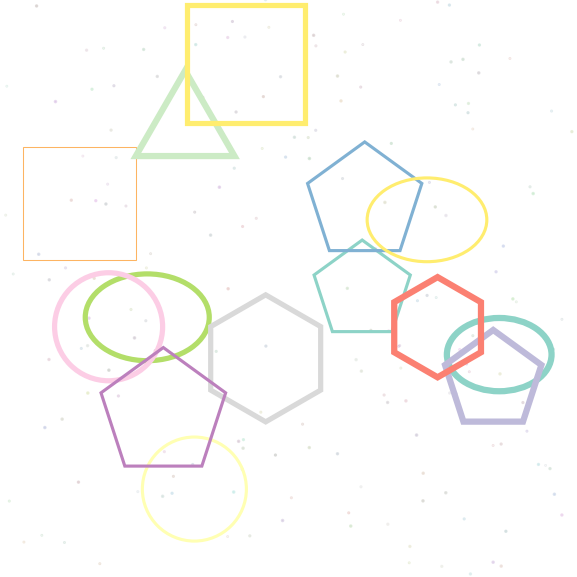[{"shape": "oval", "thickness": 3, "radius": 0.45, "center": [0.864, 0.385]}, {"shape": "pentagon", "thickness": 1.5, "radius": 0.44, "center": [0.627, 0.496]}, {"shape": "circle", "thickness": 1.5, "radius": 0.45, "center": [0.337, 0.152]}, {"shape": "pentagon", "thickness": 3, "radius": 0.44, "center": [0.854, 0.34]}, {"shape": "hexagon", "thickness": 3, "radius": 0.43, "center": [0.758, 0.433]}, {"shape": "pentagon", "thickness": 1.5, "radius": 0.52, "center": [0.632, 0.649]}, {"shape": "square", "thickness": 0.5, "radius": 0.49, "center": [0.138, 0.646]}, {"shape": "oval", "thickness": 2.5, "radius": 0.54, "center": [0.255, 0.45]}, {"shape": "circle", "thickness": 2.5, "radius": 0.47, "center": [0.188, 0.433]}, {"shape": "hexagon", "thickness": 2.5, "radius": 0.55, "center": [0.46, 0.379]}, {"shape": "pentagon", "thickness": 1.5, "radius": 0.57, "center": [0.283, 0.284]}, {"shape": "triangle", "thickness": 3, "radius": 0.49, "center": [0.321, 0.778]}, {"shape": "square", "thickness": 2.5, "radius": 0.51, "center": [0.426, 0.889]}, {"shape": "oval", "thickness": 1.5, "radius": 0.52, "center": [0.739, 0.619]}]